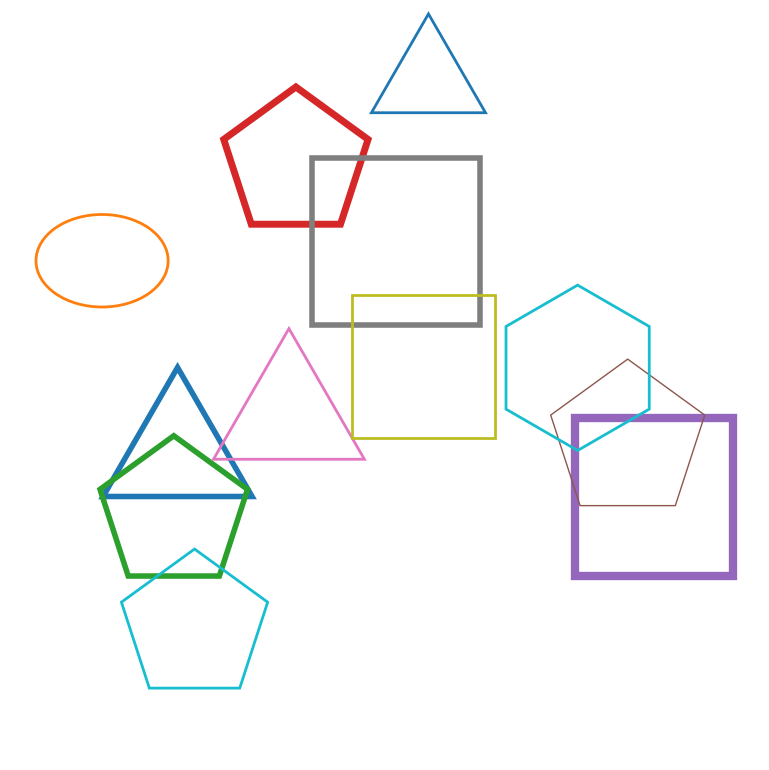[{"shape": "triangle", "thickness": 1, "radius": 0.43, "center": [0.556, 0.896]}, {"shape": "triangle", "thickness": 2, "radius": 0.56, "center": [0.231, 0.411]}, {"shape": "oval", "thickness": 1, "radius": 0.43, "center": [0.133, 0.661]}, {"shape": "pentagon", "thickness": 2, "radius": 0.5, "center": [0.226, 0.333]}, {"shape": "pentagon", "thickness": 2.5, "radius": 0.49, "center": [0.384, 0.789]}, {"shape": "square", "thickness": 3, "radius": 0.52, "center": [0.849, 0.355]}, {"shape": "pentagon", "thickness": 0.5, "radius": 0.53, "center": [0.815, 0.428]}, {"shape": "triangle", "thickness": 1, "radius": 0.57, "center": [0.375, 0.46]}, {"shape": "square", "thickness": 2, "radius": 0.54, "center": [0.514, 0.686]}, {"shape": "square", "thickness": 1, "radius": 0.46, "center": [0.55, 0.524]}, {"shape": "hexagon", "thickness": 1, "radius": 0.54, "center": [0.75, 0.522]}, {"shape": "pentagon", "thickness": 1, "radius": 0.5, "center": [0.253, 0.187]}]